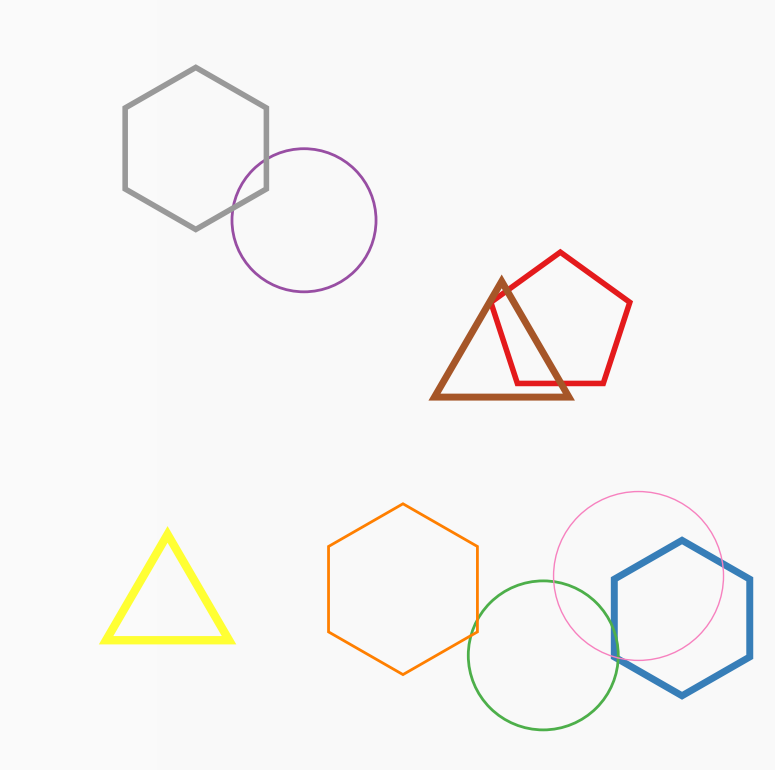[{"shape": "pentagon", "thickness": 2, "radius": 0.47, "center": [0.723, 0.578]}, {"shape": "hexagon", "thickness": 2.5, "radius": 0.5, "center": [0.88, 0.197]}, {"shape": "circle", "thickness": 1, "radius": 0.48, "center": [0.701, 0.149]}, {"shape": "circle", "thickness": 1, "radius": 0.46, "center": [0.392, 0.714]}, {"shape": "hexagon", "thickness": 1, "radius": 0.55, "center": [0.52, 0.235]}, {"shape": "triangle", "thickness": 3, "radius": 0.46, "center": [0.216, 0.214]}, {"shape": "triangle", "thickness": 2.5, "radius": 0.5, "center": [0.647, 0.534]}, {"shape": "circle", "thickness": 0.5, "radius": 0.55, "center": [0.824, 0.252]}, {"shape": "hexagon", "thickness": 2, "radius": 0.53, "center": [0.253, 0.807]}]